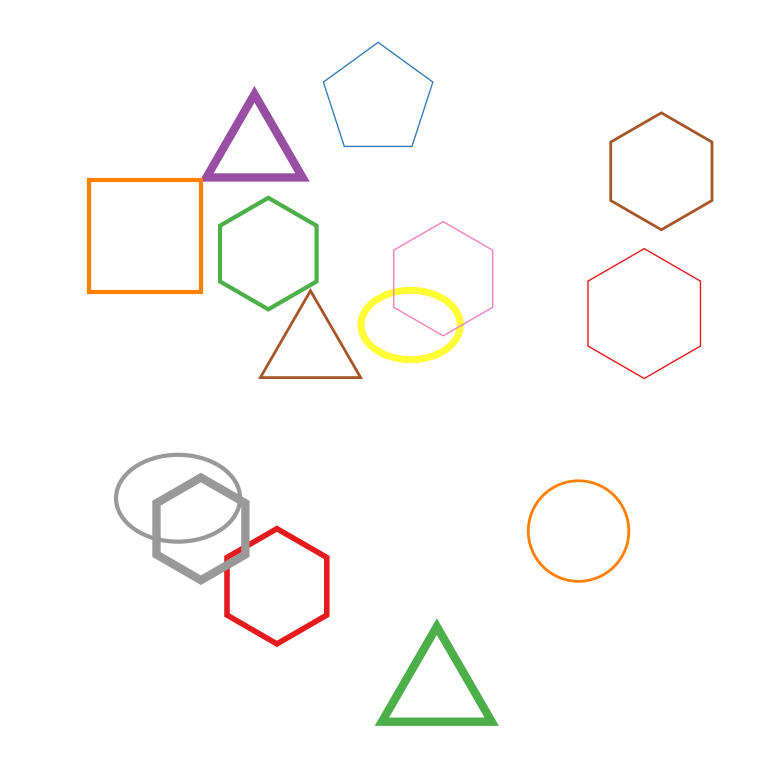[{"shape": "hexagon", "thickness": 0.5, "radius": 0.42, "center": [0.837, 0.593]}, {"shape": "hexagon", "thickness": 2, "radius": 0.37, "center": [0.36, 0.239]}, {"shape": "pentagon", "thickness": 0.5, "radius": 0.37, "center": [0.491, 0.87]}, {"shape": "hexagon", "thickness": 1.5, "radius": 0.36, "center": [0.348, 0.671]}, {"shape": "triangle", "thickness": 3, "radius": 0.41, "center": [0.567, 0.104]}, {"shape": "triangle", "thickness": 3, "radius": 0.36, "center": [0.331, 0.806]}, {"shape": "circle", "thickness": 1, "radius": 0.33, "center": [0.751, 0.31]}, {"shape": "square", "thickness": 1.5, "radius": 0.36, "center": [0.188, 0.694]}, {"shape": "oval", "thickness": 2.5, "radius": 0.32, "center": [0.533, 0.578]}, {"shape": "triangle", "thickness": 1, "radius": 0.38, "center": [0.403, 0.547]}, {"shape": "hexagon", "thickness": 1, "radius": 0.38, "center": [0.859, 0.778]}, {"shape": "hexagon", "thickness": 0.5, "radius": 0.37, "center": [0.576, 0.638]}, {"shape": "oval", "thickness": 1.5, "radius": 0.4, "center": [0.231, 0.353]}, {"shape": "hexagon", "thickness": 3, "radius": 0.33, "center": [0.261, 0.313]}]